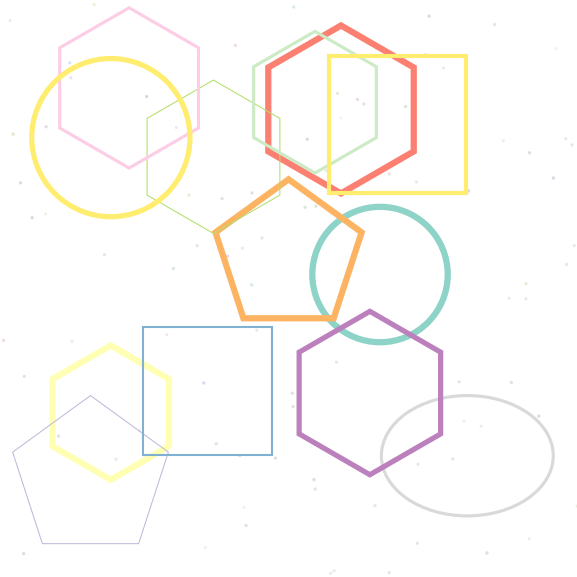[{"shape": "circle", "thickness": 3, "radius": 0.59, "center": [0.658, 0.524]}, {"shape": "hexagon", "thickness": 3, "radius": 0.58, "center": [0.192, 0.285]}, {"shape": "pentagon", "thickness": 0.5, "radius": 0.71, "center": [0.157, 0.172]}, {"shape": "hexagon", "thickness": 3, "radius": 0.73, "center": [0.59, 0.81]}, {"shape": "square", "thickness": 1, "radius": 0.56, "center": [0.359, 0.322]}, {"shape": "pentagon", "thickness": 3, "radius": 0.67, "center": [0.5, 0.556]}, {"shape": "hexagon", "thickness": 0.5, "radius": 0.66, "center": [0.37, 0.728]}, {"shape": "hexagon", "thickness": 1.5, "radius": 0.69, "center": [0.224, 0.847]}, {"shape": "oval", "thickness": 1.5, "radius": 0.74, "center": [0.809, 0.21]}, {"shape": "hexagon", "thickness": 2.5, "radius": 0.71, "center": [0.64, 0.319]}, {"shape": "hexagon", "thickness": 1.5, "radius": 0.61, "center": [0.545, 0.822]}, {"shape": "circle", "thickness": 2.5, "radius": 0.68, "center": [0.192, 0.761]}, {"shape": "square", "thickness": 2, "radius": 0.59, "center": [0.688, 0.783]}]